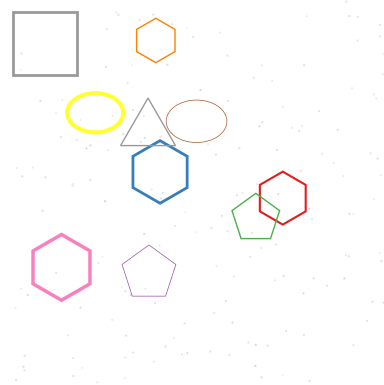[{"shape": "hexagon", "thickness": 1.5, "radius": 0.34, "center": [0.734, 0.485]}, {"shape": "hexagon", "thickness": 2, "radius": 0.41, "center": [0.416, 0.553]}, {"shape": "pentagon", "thickness": 1, "radius": 0.32, "center": [0.664, 0.433]}, {"shape": "pentagon", "thickness": 0.5, "radius": 0.37, "center": [0.387, 0.29]}, {"shape": "hexagon", "thickness": 1, "radius": 0.29, "center": [0.405, 0.895]}, {"shape": "oval", "thickness": 3, "radius": 0.36, "center": [0.247, 0.707]}, {"shape": "oval", "thickness": 0.5, "radius": 0.39, "center": [0.51, 0.685]}, {"shape": "hexagon", "thickness": 2.5, "radius": 0.43, "center": [0.16, 0.306]}, {"shape": "triangle", "thickness": 1, "radius": 0.41, "center": [0.384, 0.663]}, {"shape": "square", "thickness": 2, "radius": 0.41, "center": [0.116, 0.887]}]